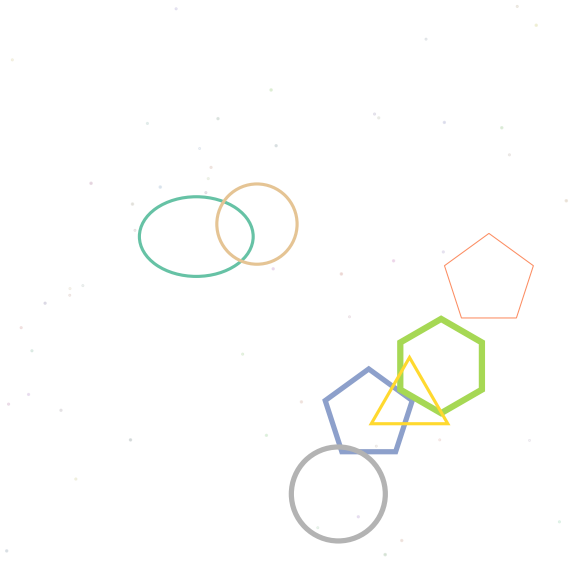[{"shape": "oval", "thickness": 1.5, "radius": 0.49, "center": [0.34, 0.589]}, {"shape": "pentagon", "thickness": 0.5, "radius": 0.4, "center": [0.847, 0.514]}, {"shape": "pentagon", "thickness": 2.5, "radius": 0.4, "center": [0.639, 0.281]}, {"shape": "hexagon", "thickness": 3, "radius": 0.41, "center": [0.764, 0.365]}, {"shape": "triangle", "thickness": 1.5, "radius": 0.38, "center": [0.709, 0.304]}, {"shape": "circle", "thickness": 1.5, "radius": 0.35, "center": [0.445, 0.611]}, {"shape": "circle", "thickness": 2.5, "radius": 0.41, "center": [0.586, 0.144]}]